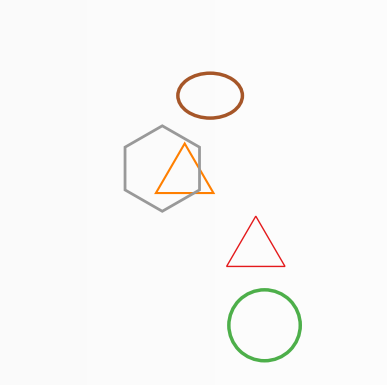[{"shape": "triangle", "thickness": 1, "radius": 0.44, "center": [0.66, 0.351]}, {"shape": "circle", "thickness": 2.5, "radius": 0.46, "center": [0.683, 0.155]}, {"shape": "triangle", "thickness": 1.5, "radius": 0.43, "center": [0.477, 0.541]}, {"shape": "oval", "thickness": 2.5, "radius": 0.42, "center": [0.542, 0.752]}, {"shape": "hexagon", "thickness": 2, "radius": 0.55, "center": [0.419, 0.562]}]